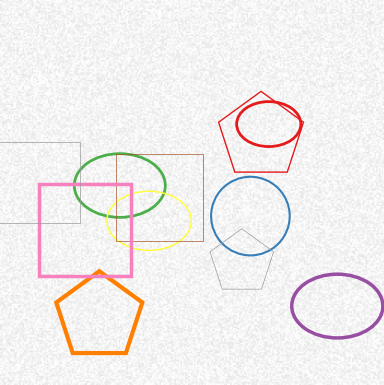[{"shape": "oval", "thickness": 2, "radius": 0.42, "center": [0.698, 0.678]}, {"shape": "pentagon", "thickness": 1, "radius": 0.58, "center": [0.678, 0.647]}, {"shape": "circle", "thickness": 1.5, "radius": 0.51, "center": [0.65, 0.439]}, {"shape": "oval", "thickness": 2, "radius": 0.59, "center": [0.311, 0.518]}, {"shape": "oval", "thickness": 2.5, "radius": 0.59, "center": [0.876, 0.205]}, {"shape": "pentagon", "thickness": 3, "radius": 0.59, "center": [0.258, 0.178]}, {"shape": "oval", "thickness": 1, "radius": 0.55, "center": [0.387, 0.426]}, {"shape": "square", "thickness": 0.5, "radius": 0.57, "center": [0.414, 0.486]}, {"shape": "square", "thickness": 2.5, "radius": 0.59, "center": [0.221, 0.403]}, {"shape": "pentagon", "thickness": 0.5, "radius": 0.43, "center": [0.628, 0.319]}, {"shape": "square", "thickness": 0.5, "radius": 0.52, "center": [0.102, 0.527]}]